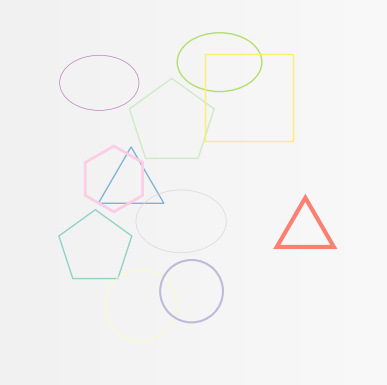[{"shape": "pentagon", "thickness": 1, "radius": 0.49, "center": [0.246, 0.356]}, {"shape": "circle", "thickness": 0.5, "radius": 0.46, "center": [0.363, 0.207]}, {"shape": "circle", "thickness": 1.5, "radius": 0.41, "center": [0.494, 0.244]}, {"shape": "triangle", "thickness": 3, "radius": 0.43, "center": [0.788, 0.401]}, {"shape": "triangle", "thickness": 1, "radius": 0.49, "center": [0.338, 0.521]}, {"shape": "oval", "thickness": 1, "radius": 0.55, "center": [0.567, 0.839]}, {"shape": "hexagon", "thickness": 2, "radius": 0.43, "center": [0.294, 0.535]}, {"shape": "oval", "thickness": 0.5, "radius": 0.58, "center": [0.467, 0.425]}, {"shape": "oval", "thickness": 0.5, "radius": 0.51, "center": [0.256, 0.785]}, {"shape": "pentagon", "thickness": 1, "radius": 0.57, "center": [0.443, 0.682]}, {"shape": "square", "thickness": 1, "radius": 0.56, "center": [0.642, 0.747]}]